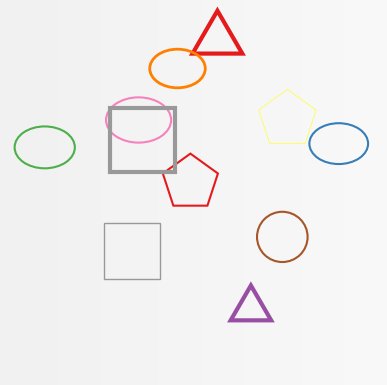[{"shape": "pentagon", "thickness": 1.5, "radius": 0.37, "center": [0.491, 0.526]}, {"shape": "triangle", "thickness": 3, "radius": 0.37, "center": [0.561, 0.898]}, {"shape": "oval", "thickness": 1.5, "radius": 0.38, "center": [0.874, 0.627]}, {"shape": "oval", "thickness": 1.5, "radius": 0.39, "center": [0.115, 0.617]}, {"shape": "triangle", "thickness": 3, "radius": 0.3, "center": [0.648, 0.198]}, {"shape": "oval", "thickness": 2, "radius": 0.36, "center": [0.458, 0.822]}, {"shape": "pentagon", "thickness": 0.5, "radius": 0.39, "center": [0.742, 0.69]}, {"shape": "circle", "thickness": 1.5, "radius": 0.33, "center": [0.729, 0.385]}, {"shape": "oval", "thickness": 1.5, "radius": 0.42, "center": [0.358, 0.688]}, {"shape": "square", "thickness": 1, "radius": 0.36, "center": [0.34, 0.348]}, {"shape": "square", "thickness": 3, "radius": 0.42, "center": [0.368, 0.636]}]